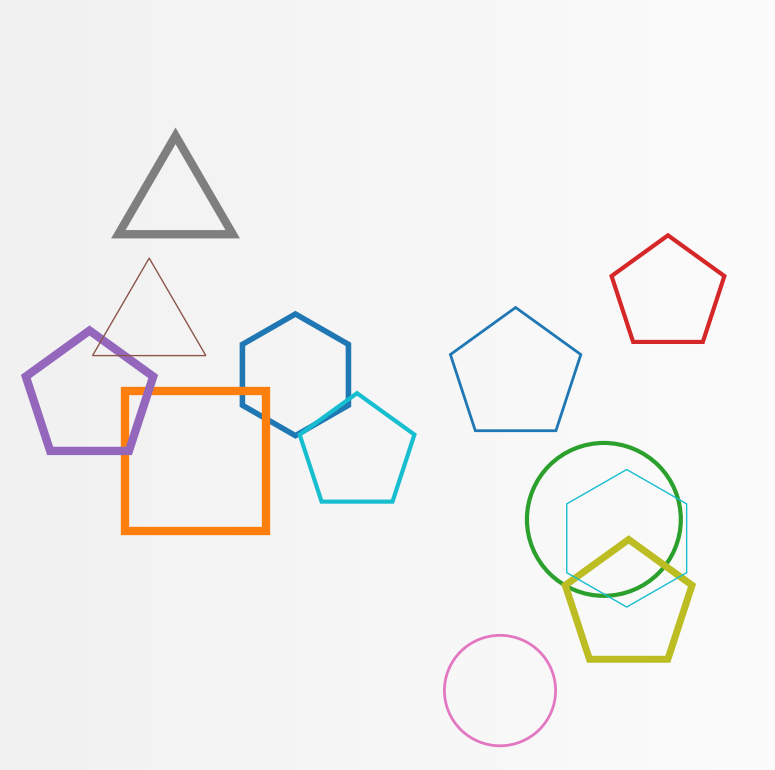[{"shape": "hexagon", "thickness": 2, "radius": 0.39, "center": [0.381, 0.513]}, {"shape": "pentagon", "thickness": 1, "radius": 0.44, "center": [0.665, 0.512]}, {"shape": "square", "thickness": 3, "radius": 0.45, "center": [0.252, 0.401]}, {"shape": "circle", "thickness": 1.5, "radius": 0.5, "center": [0.779, 0.325]}, {"shape": "pentagon", "thickness": 1.5, "radius": 0.38, "center": [0.862, 0.618]}, {"shape": "pentagon", "thickness": 3, "radius": 0.43, "center": [0.116, 0.484]}, {"shape": "triangle", "thickness": 0.5, "radius": 0.42, "center": [0.193, 0.58]}, {"shape": "circle", "thickness": 1, "radius": 0.36, "center": [0.645, 0.103]}, {"shape": "triangle", "thickness": 3, "radius": 0.43, "center": [0.227, 0.738]}, {"shape": "pentagon", "thickness": 2.5, "radius": 0.43, "center": [0.811, 0.213]}, {"shape": "hexagon", "thickness": 0.5, "radius": 0.45, "center": [0.809, 0.301]}, {"shape": "pentagon", "thickness": 1.5, "radius": 0.39, "center": [0.461, 0.412]}]